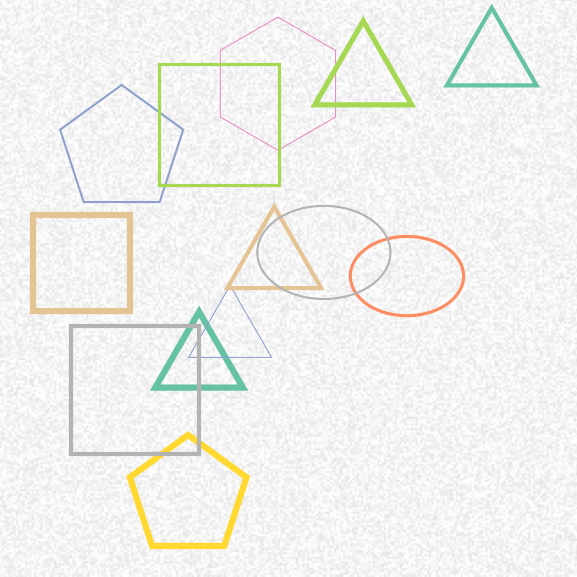[{"shape": "triangle", "thickness": 3, "radius": 0.44, "center": [0.345, 0.372]}, {"shape": "triangle", "thickness": 2, "radius": 0.45, "center": [0.851, 0.896]}, {"shape": "oval", "thickness": 1.5, "radius": 0.49, "center": [0.705, 0.521]}, {"shape": "pentagon", "thickness": 1, "radius": 0.56, "center": [0.211, 0.74]}, {"shape": "triangle", "thickness": 0.5, "radius": 0.42, "center": [0.398, 0.422]}, {"shape": "hexagon", "thickness": 0.5, "radius": 0.58, "center": [0.481, 0.854]}, {"shape": "square", "thickness": 1.5, "radius": 0.52, "center": [0.379, 0.784]}, {"shape": "triangle", "thickness": 2.5, "radius": 0.48, "center": [0.629, 0.866]}, {"shape": "pentagon", "thickness": 3, "radius": 0.53, "center": [0.326, 0.14]}, {"shape": "triangle", "thickness": 2, "radius": 0.47, "center": [0.475, 0.547]}, {"shape": "square", "thickness": 3, "radius": 0.42, "center": [0.141, 0.544]}, {"shape": "oval", "thickness": 1, "radius": 0.58, "center": [0.561, 0.562]}, {"shape": "square", "thickness": 2, "radius": 0.55, "center": [0.234, 0.324]}]